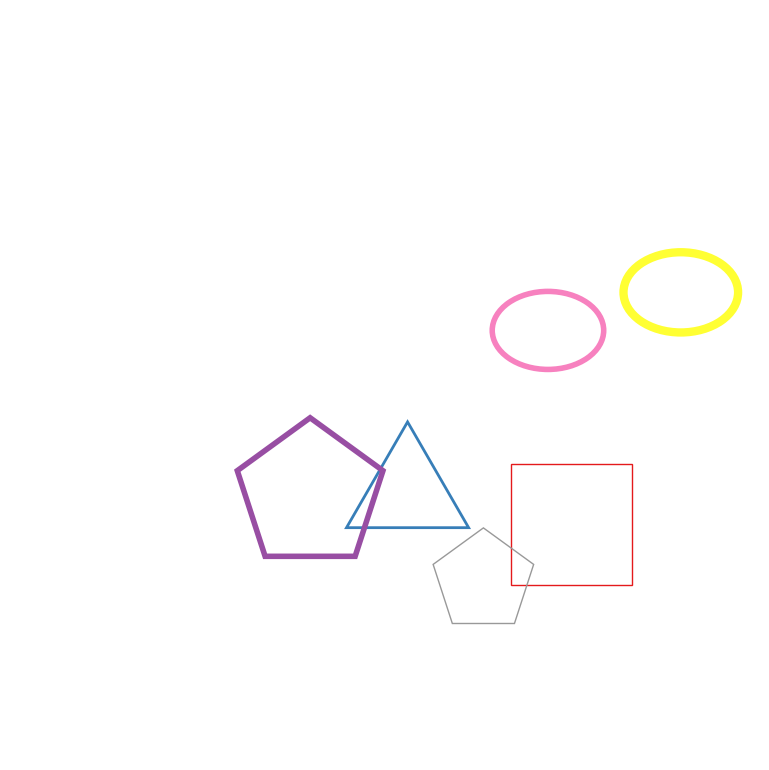[{"shape": "square", "thickness": 0.5, "radius": 0.39, "center": [0.742, 0.319]}, {"shape": "triangle", "thickness": 1, "radius": 0.46, "center": [0.529, 0.36]}, {"shape": "pentagon", "thickness": 2, "radius": 0.5, "center": [0.403, 0.358]}, {"shape": "oval", "thickness": 3, "radius": 0.37, "center": [0.884, 0.62]}, {"shape": "oval", "thickness": 2, "radius": 0.36, "center": [0.712, 0.571]}, {"shape": "pentagon", "thickness": 0.5, "radius": 0.34, "center": [0.628, 0.246]}]